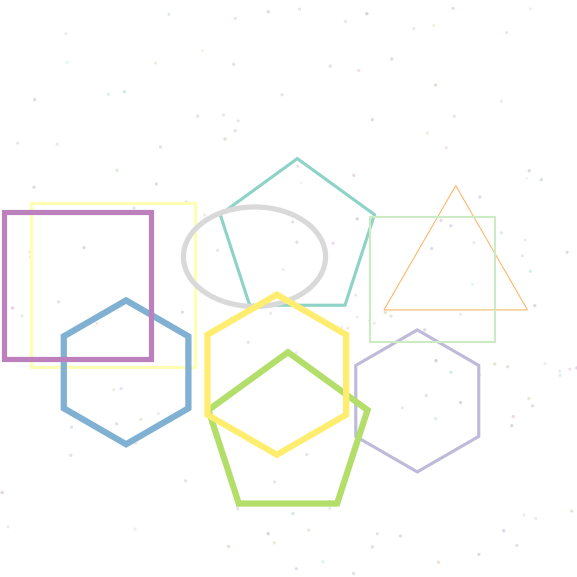[{"shape": "pentagon", "thickness": 1.5, "radius": 0.7, "center": [0.515, 0.584]}, {"shape": "square", "thickness": 1.5, "radius": 0.71, "center": [0.196, 0.506]}, {"shape": "hexagon", "thickness": 1.5, "radius": 0.61, "center": [0.723, 0.305]}, {"shape": "hexagon", "thickness": 3, "radius": 0.62, "center": [0.218, 0.354]}, {"shape": "triangle", "thickness": 0.5, "radius": 0.72, "center": [0.789, 0.534]}, {"shape": "pentagon", "thickness": 3, "radius": 0.72, "center": [0.499, 0.244]}, {"shape": "oval", "thickness": 2.5, "radius": 0.62, "center": [0.441, 0.555]}, {"shape": "square", "thickness": 2.5, "radius": 0.63, "center": [0.134, 0.505]}, {"shape": "square", "thickness": 1, "radius": 0.54, "center": [0.749, 0.515]}, {"shape": "hexagon", "thickness": 3, "radius": 0.69, "center": [0.479, 0.35]}]